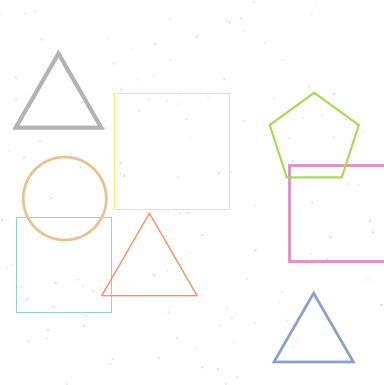[{"shape": "square", "thickness": 0.5, "radius": 0.62, "center": [0.166, 0.312]}, {"shape": "triangle", "thickness": 1, "radius": 0.71, "center": [0.388, 0.303]}, {"shape": "triangle", "thickness": 2, "radius": 0.6, "center": [0.815, 0.119]}, {"shape": "square", "thickness": 2, "radius": 0.62, "center": [0.875, 0.446]}, {"shape": "pentagon", "thickness": 1.5, "radius": 0.61, "center": [0.816, 0.638]}, {"shape": "square", "thickness": 0.5, "radius": 0.75, "center": [0.445, 0.607]}, {"shape": "circle", "thickness": 2, "radius": 0.54, "center": [0.168, 0.484]}, {"shape": "triangle", "thickness": 3, "radius": 0.64, "center": [0.152, 0.733]}]